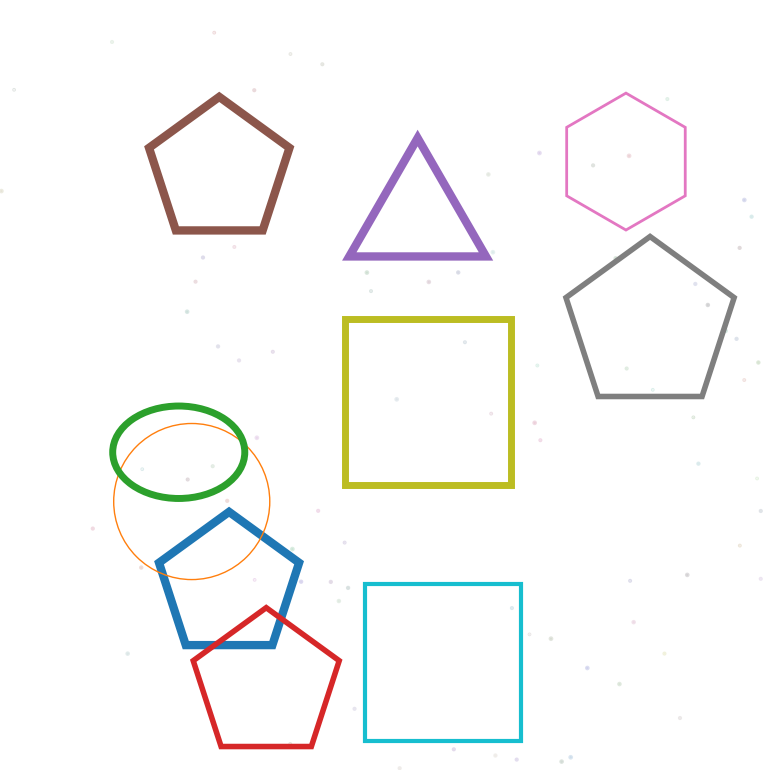[{"shape": "pentagon", "thickness": 3, "radius": 0.48, "center": [0.297, 0.24]}, {"shape": "circle", "thickness": 0.5, "radius": 0.51, "center": [0.249, 0.349]}, {"shape": "oval", "thickness": 2.5, "radius": 0.43, "center": [0.232, 0.413]}, {"shape": "pentagon", "thickness": 2, "radius": 0.5, "center": [0.346, 0.111]}, {"shape": "triangle", "thickness": 3, "radius": 0.51, "center": [0.542, 0.718]}, {"shape": "pentagon", "thickness": 3, "radius": 0.48, "center": [0.285, 0.778]}, {"shape": "hexagon", "thickness": 1, "radius": 0.44, "center": [0.813, 0.79]}, {"shape": "pentagon", "thickness": 2, "radius": 0.57, "center": [0.844, 0.578]}, {"shape": "square", "thickness": 2.5, "radius": 0.54, "center": [0.556, 0.477]}, {"shape": "square", "thickness": 1.5, "radius": 0.51, "center": [0.575, 0.14]}]